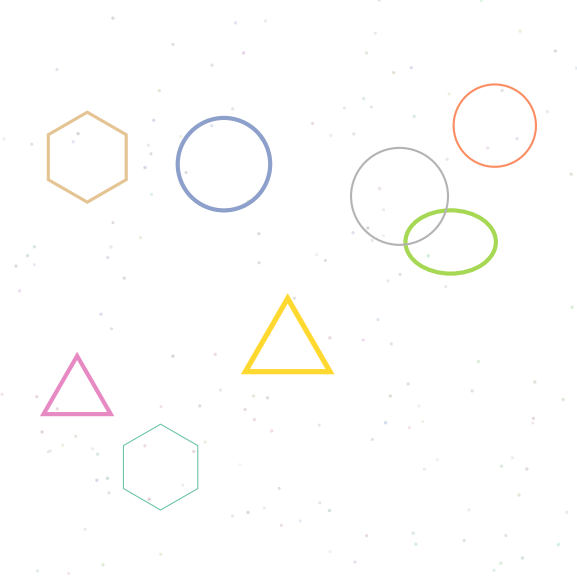[{"shape": "hexagon", "thickness": 0.5, "radius": 0.37, "center": [0.278, 0.19]}, {"shape": "circle", "thickness": 1, "radius": 0.36, "center": [0.857, 0.782]}, {"shape": "circle", "thickness": 2, "radius": 0.4, "center": [0.388, 0.715]}, {"shape": "triangle", "thickness": 2, "radius": 0.34, "center": [0.134, 0.316]}, {"shape": "oval", "thickness": 2, "radius": 0.39, "center": [0.78, 0.58]}, {"shape": "triangle", "thickness": 2.5, "radius": 0.42, "center": [0.498, 0.398]}, {"shape": "hexagon", "thickness": 1.5, "radius": 0.39, "center": [0.151, 0.727]}, {"shape": "circle", "thickness": 1, "radius": 0.42, "center": [0.692, 0.659]}]